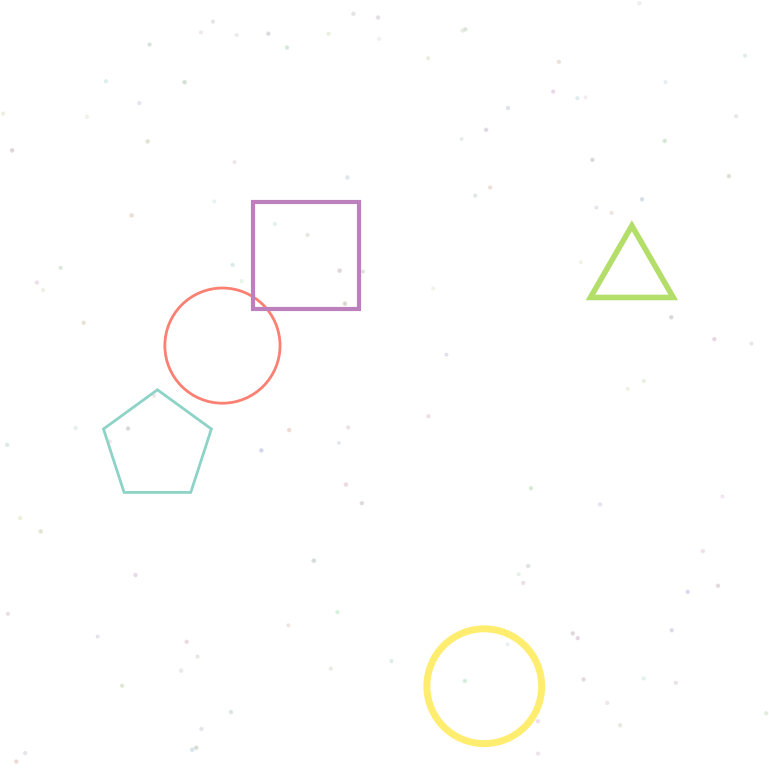[{"shape": "pentagon", "thickness": 1, "radius": 0.37, "center": [0.204, 0.42]}, {"shape": "circle", "thickness": 1, "radius": 0.37, "center": [0.289, 0.551]}, {"shape": "triangle", "thickness": 2, "radius": 0.31, "center": [0.821, 0.645]}, {"shape": "square", "thickness": 1.5, "radius": 0.35, "center": [0.397, 0.668]}, {"shape": "circle", "thickness": 2.5, "radius": 0.37, "center": [0.629, 0.109]}]